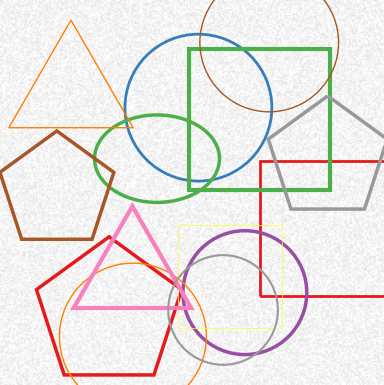[{"shape": "square", "thickness": 2, "radius": 0.88, "center": [0.852, 0.407]}, {"shape": "pentagon", "thickness": 2.5, "radius": 0.99, "center": [0.283, 0.187]}, {"shape": "circle", "thickness": 2, "radius": 0.95, "center": [0.515, 0.72]}, {"shape": "square", "thickness": 3, "radius": 0.91, "center": [0.674, 0.689]}, {"shape": "oval", "thickness": 2.5, "radius": 0.81, "center": [0.408, 0.588]}, {"shape": "circle", "thickness": 2.5, "radius": 0.8, "center": [0.636, 0.24]}, {"shape": "triangle", "thickness": 1, "radius": 0.93, "center": [0.184, 0.761]}, {"shape": "circle", "thickness": 1, "radius": 0.95, "center": [0.345, 0.126]}, {"shape": "square", "thickness": 0.5, "radius": 0.67, "center": [0.597, 0.282]}, {"shape": "pentagon", "thickness": 2.5, "radius": 0.78, "center": [0.148, 0.504]}, {"shape": "circle", "thickness": 1, "radius": 0.9, "center": [0.699, 0.89]}, {"shape": "triangle", "thickness": 3, "radius": 0.88, "center": [0.344, 0.288]}, {"shape": "pentagon", "thickness": 2.5, "radius": 0.81, "center": [0.851, 0.588]}, {"shape": "circle", "thickness": 1.5, "radius": 0.71, "center": [0.579, 0.195]}]